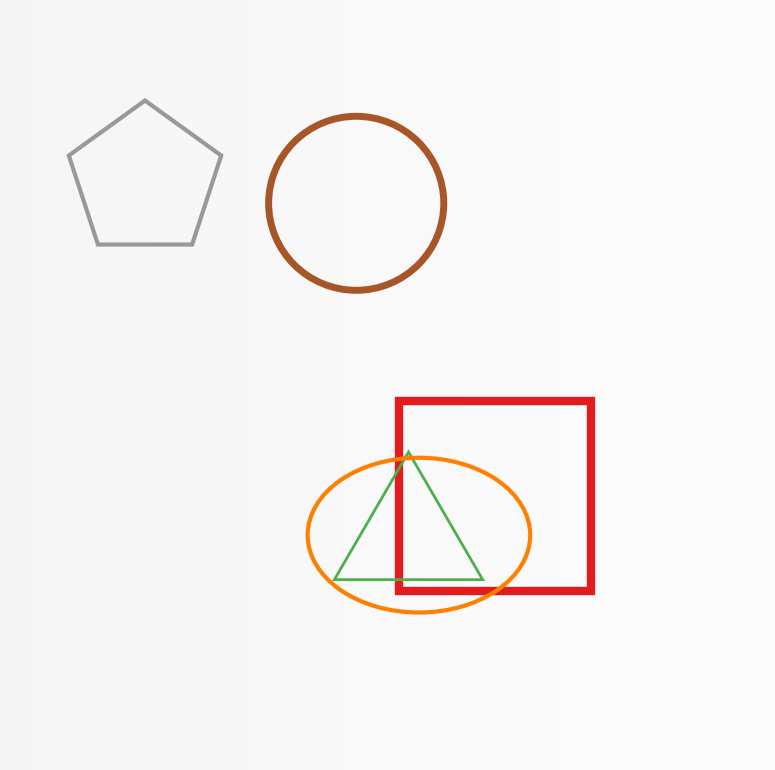[{"shape": "square", "thickness": 3, "radius": 0.62, "center": [0.639, 0.356]}, {"shape": "triangle", "thickness": 1, "radius": 0.55, "center": [0.527, 0.302]}, {"shape": "oval", "thickness": 1.5, "radius": 0.72, "center": [0.541, 0.305]}, {"shape": "circle", "thickness": 2.5, "radius": 0.56, "center": [0.46, 0.736]}, {"shape": "pentagon", "thickness": 1.5, "radius": 0.52, "center": [0.187, 0.766]}]